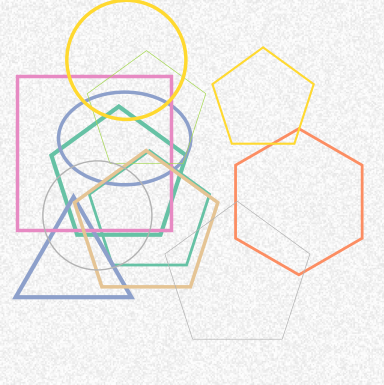[{"shape": "pentagon", "thickness": 2, "radius": 0.82, "center": [0.388, 0.445]}, {"shape": "pentagon", "thickness": 3, "radius": 0.92, "center": [0.309, 0.539]}, {"shape": "hexagon", "thickness": 2, "radius": 0.95, "center": [0.776, 0.476]}, {"shape": "triangle", "thickness": 3, "radius": 0.87, "center": [0.191, 0.315]}, {"shape": "oval", "thickness": 2.5, "radius": 0.86, "center": [0.324, 0.64]}, {"shape": "square", "thickness": 2.5, "radius": 1.0, "center": [0.244, 0.603]}, {"shape": "pentagon", "thickness": 0.5, "radius": 0.81, "center": [0.381, 0.707]}, {"shape": "circle", "thickness": 2.5, "radius": 0.77, "center": [0.328, 0.845]}, {"shape": "pentagon", "thickness": 1.5, "radius": 0.69, "center": [0.683, 0.739]}, {"shape": "pentagon", "thickness": 2.5, "radius": 0.98, "center": [0.38, 0.413]}, {"shape": "pentagon", "thickness": 0.5, "radius": 0.99, "center": [0.617, 0.279]}, {"shape": "circle", "thickness": 1, "radius": 0.71, "center": [0.253, 0.44]}]